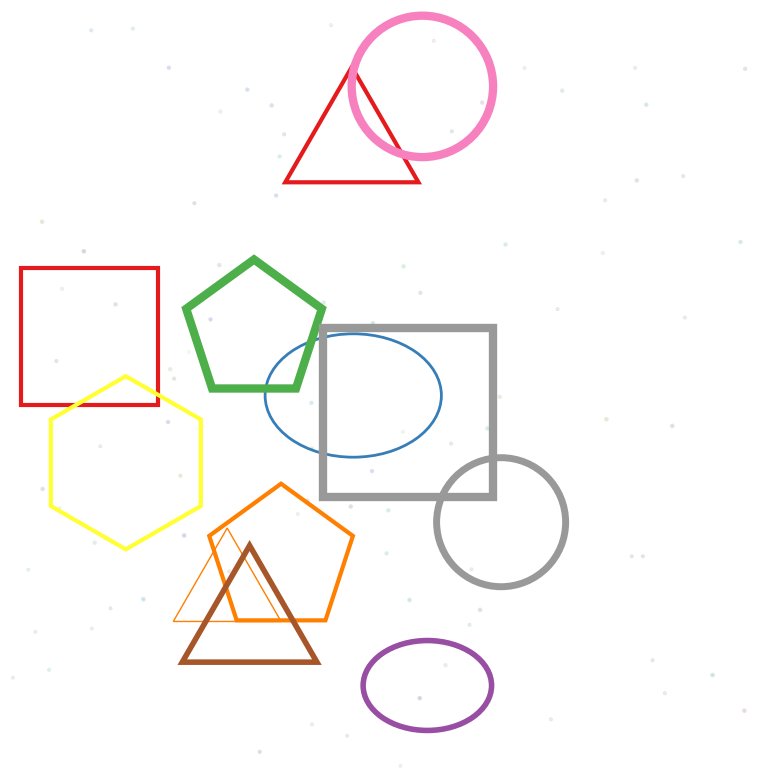[{"shape": "square", "thickness": 1.5, "radius": 0.44, "center": [0.116, 0.563]}, {"shape": "triangle", "thickness": 1.5, "radius": 0.5, "center": [0.457, 0.813]}, {"shape": "oval", "thickness": 1, "radius": 0.57, "center": [0.459, 0.486]}, {"shape": "pentagon", "thickness": 3, "radius": 0.46, "center": [0.33, 0.57]}, {"shape": "oval", "thickness": 2, "radius": 0.42, "center": [0.555, 0.11]}, {"shape": "triangle", "thickness": 0.5, "radius": 0.4, "center": [0.295, 0.233]}, {"shape": "pentagon", "thickness": 1.5, "radius": 0.49, "center": [0.365, 0.274]}, {"shape": "hexagon", "thickness": 1.5, "radius": 0.56, "center": [0.163, 0.399]}, {"shape": "triangle", "thickness": 2, "radius": 0.5, "center": [0.324, 0.191]}, {"shape": "circle", "thickness": 3, "radius": 0.46, "center": [0.549, 0.888]}, {"shape": "circle", "thickness": 2.5, "radius": 0.42, "center": [0.651, 0.322]}, {"shape": "square", "thickness": 3, "radius": 0.55, "center": [0.53, 0.464]}]